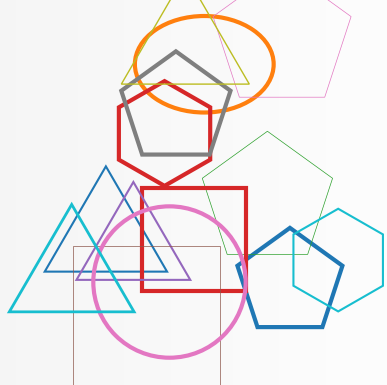[{"shape": "triangle", "thickness": 1.5, "radius": 0.91, "center": [0.273, 0.386]}, {"shape": "pentagon", "thickness": 3, "radius": 0.71, "center": [0.748, 0.266]}, {"shape": "oval", "thickness": 3, "radius": 0.9, "center": [0.527, 0.833]}, {"shape": "pentagon", "thickness": 0.5, "radius": 0.88, "center": [0.69, 0.482]}, {"shape": "square", "thickness": 3, "radius": 0.67, "center": [0.501, 0.377]}, {"shape": "hexagon", "thickness": 3, "radius": 0.68, "center": [0.425, 0.653]}, {"shape": "triangle", "thickness": 1.5, "radius": 0.85, "center": [0.344, 0.358]}, {"shape": "square", "thickness": 0.5, "radius": 0.95, "center": [0.378, 0.17]}, {"shape": "pentagon", "thickness": 0.5, "radius": 0.94, "center": [0.728, 0.899]}, {"shape": "circle", "thickness": 3, "radius": 0.98, "center": [0.437, 0.267]}, {"shape": "pentagon", "thickness": 3, "radius": 0.74, "center": [0.454, 0.718]}, {"shape": "triangle", "thickness": 1, "radius": 0.95, "center": [0.478, 0.877]}, {"shape": "triangle", "thickness": 2, "radius": 0.93, "center": [0.185, 0.283]}, {"shape": "hexagon", "thickness": 1.5, "radius": 0.67, "center": [0.873, 0.324]}]